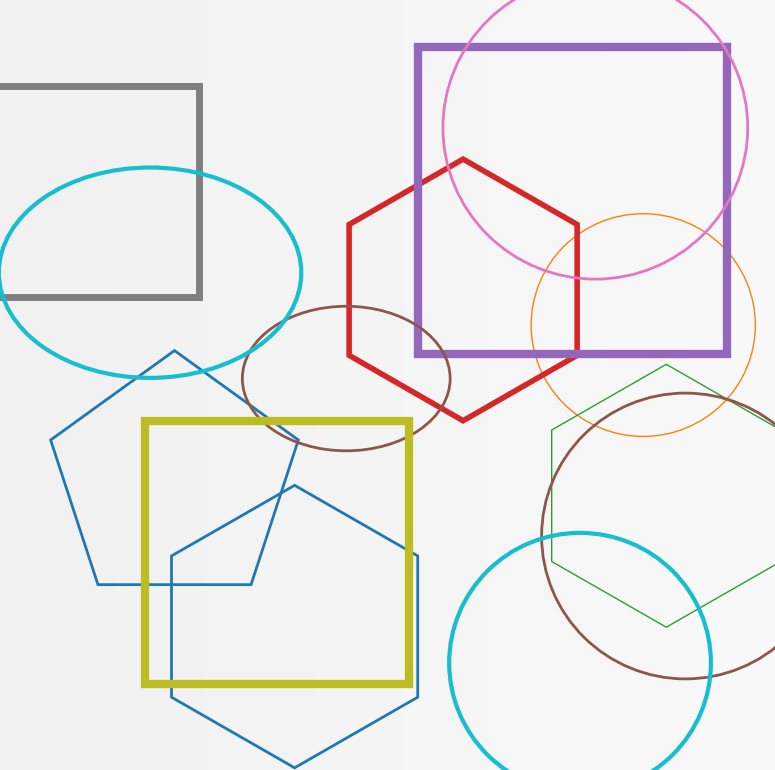[{"shape": "hexagon", "thickness": 1, "radius": 0.92, "center": [0.38, 0.186]}, {"shape": "pentagon", "thickness": 1, "radius": 0.84, "center": [0.225, 0.377]}, {"shape": "circle", "thickness": 0.5, "radius": 0.72, "center": [0.83, 0.578]}, {"shape": "hexagon", "thickness": 0.5, "radius": 0.85, "center": [0.86, 0.356]}, {"shape": "hexagon", "thickness": 2, "radius": 0.85, "center": [0.598, 0.623]}, {"shape": "square", "thickness": 3, "radius": 1.0, "center": [0.739, 0.74]}, {"shape": "oval", "thickness": 1, "radius": 0.67, "center": [0.447, 0.508]}, {"shape": "circle", "thickness": 1, "radius": 0.93, "center": [0.884, 0.304]}, {"shape": "circle", "thickness": 1, "radius": 0.98, "center": [0.768, 0.834]}, {"shape": "square", "thickness": 2.5, "radius": 0.69, "center": [0.12, 0.751]}, {"shape": "square", "thickness": 3, "radius": 0.85, "center": [0.357, 0.283]}, {"shape": "circle", "thickness": 1.5, "radius": 0.84, "center": [0.748, 0.139]}, {"shape": "oval", "thickness": 1.5, "radius": 0.98, "center": [0.194, 0.646]}]